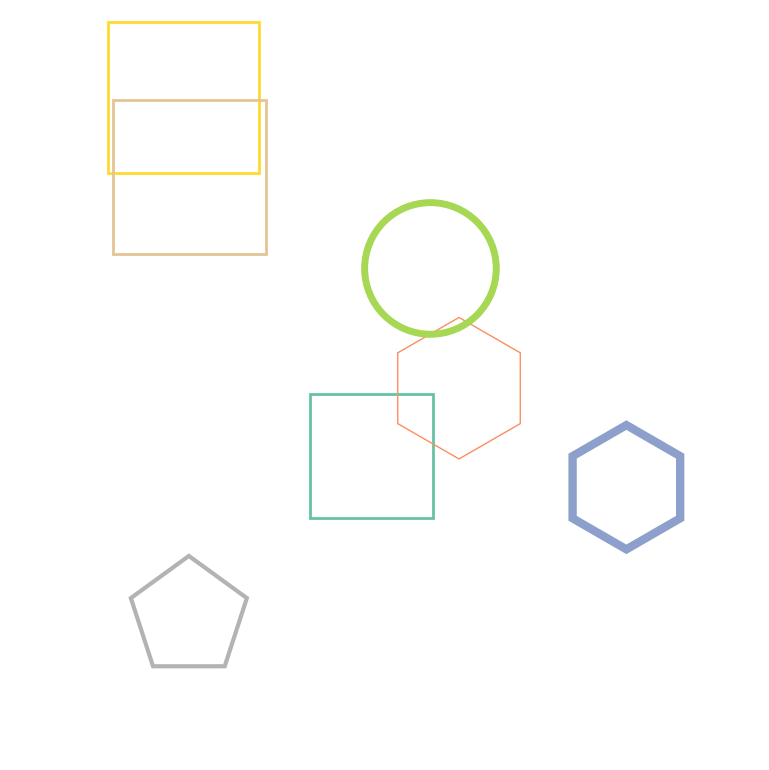[{"shape": "square", "thickness": 1, "radius": 0.4, "center": [0.482, 0.407]}, {"shape": "hexagon", "thickness": 0.5, "radius": 0.46, "center": [0.596, 0.496]}, {"shape": "hexagon", "thickness": 3, "radius": 0.4, "center": [0.813, 0.367]}, {"shape": "circle", "thickness": 2.5, "radius": 0.43, "center": [0.559, 0.651]}, {"shape": "square", "thickness": 1, "radius": 0.49, "center": [0.238, 0.874]}, {"shape": "square", "thickness": 1, "radius": 0.5, "center": [0.246, 0.77]}, {"shape": "pentagon", "thickness": 1.5, "radius": 0.4, "center": [0.245, 0.199]}]